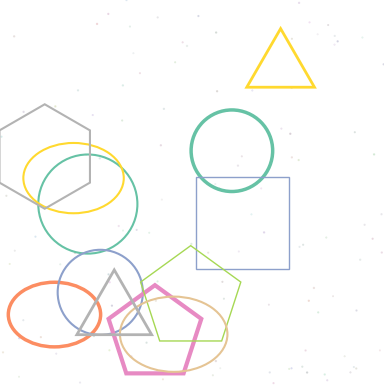[{"shape": "circle", "thickness": 1.5, "radius": 0.64, "center": [0.228, 0.47]}, {"shape": "circle", "thickness": 2.5, "radius": 0.53, "center": [0.602, 0.609]}, {"shape": "oval", "thickness": 2.5, "radius": 0.6, "center": [0.141, 0.183]}, {"shape": "circle", "thickness": 1.5, "radius": 0.55, "center": [0.26, 0.241]}, {"shape": "square", "thickness": 1, "radius": 0.6, "center": [0.63, 0.42]}, {"shape": "pentagon", "thickness": 3, "radius": 0.63, "center": [0.402, 0.133]}, {"shape": "pentagon", "thickness": 1, "radius": 0.68, "center": [0.495, 0.225]}, {"shape": "triangle", "thickness": 2, "radius": 0.51, "center": [0.729, 0.824]}, {"shape": "oval", "thickness": 1.5, "radius": 0.65, "center": [0.191, 0.537]}, {"shape": "oval", "thickness": 1.5, "radius": 0.7, "center": [0.451, 0.132]}, {"shape": "hexagon", "thickness": 1.5, "radius": 0.68, "center": [0.116, 0.593]}, {"shape": "triangle", "thickness": 2, "radius": 0.56, "center": [0.297, 0.187]}]